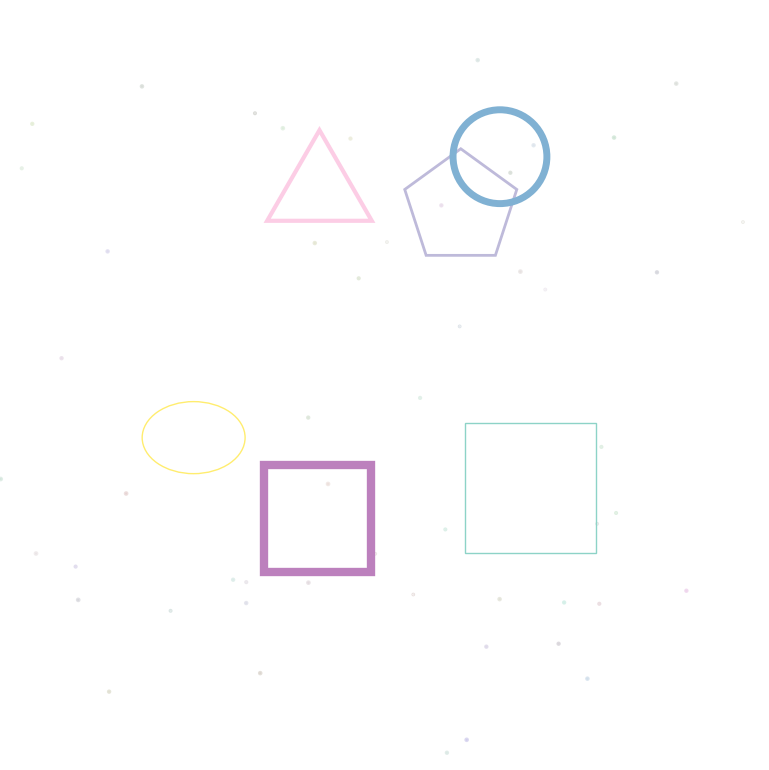[{"shape": "square", "thickness": 0.5, "radius": 0.42, "center": [0.689, 0.366]}, {"shape": "pentagon", "thickness": 1, "radius": 0.38, "center": [0.598, 0.73]}, {"shape": "circle", "thickness": 2.5, "radius": 0.3, "center": [0.649, 0.796]}, {"shape": "triangle", "thickness": 1.5, "radius": 0.39, "center": [0.415, 0.752]}, {"shape": "square", "thickness": 3, "radius": 0.35, "center": [0.412, 0.326]}, {"shape": "oval", "thickness": 0.5, "radius": 0.33, "center": [0.251, 0.432]}]